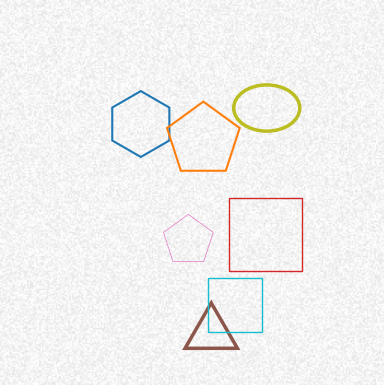[{"shape": "hexagon", "thickness": 1.5, "radius": 0.43, "center": [0.366, 0.678]}, {"shape": "pentagon", "thickness": 1.5, "radius": 0.5, "center": [0.528, 0.637]}, {"shape": "square", "thickness": 1, "radius": 0.47, "center": [0.691, 0.391]}, {"shape": "triangle", "thickness": 2.5, "radius": 0.39, "center": [0.549, 0.135]}, {"shape": "pentagon", "thickness": 0.5, "radius": 0.34, "center": [0.489, 0.375]}, {"shape": "oval", "thickness": 2.5, "radius": 0.43, "center": [0.693, 0.719]}, {"shape": "square", "thickness": 1, "radius": 0.35, "center": [0.611, 0.207]}]